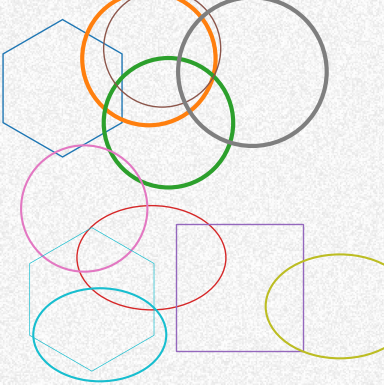[{"shape": "hexagon", "thickness": 1, "radius": 0.89, "center": [0.162, 0.771]}, {"shape": "circle", "thickness": 3, "radius": 0.87, "center": [0.387, 0.848]}, {"shape": "circle", "thickness": 3, "radius": 0.84, "center": [0.438, 0.681]}, {"shape": "oval", "thickness": 1, "radius": 0.97, "center": [0.393, 0.331]}, {"shape": "square", "thickness": 1, "radius": 0.83, "center": [0.622, 0.253]}, {"shape": "circle", "thickness": 1, "radius": 0.76, "center": [0.421, 0.874]}, {"shape": "circle", "thickness": 1.5, "radius": 0.82, "center": [0.219, 0.458]}, {"shape": "circle", "thickness": 3, "radius": 0.96, "center": [0.656, 0.814]}, {"shape": "oval", "thickness": 1.5, "radius": 0.96, "center": [0.883, 0.204]}, {"shape": "hexagon", "thickness": 0.5, "radius": 0.93, "center": [0.239, 0.222]}, {"shape": "oval", "thickness": 1.5, "radius": 0.86, "center": [0.259, 0.13]}]